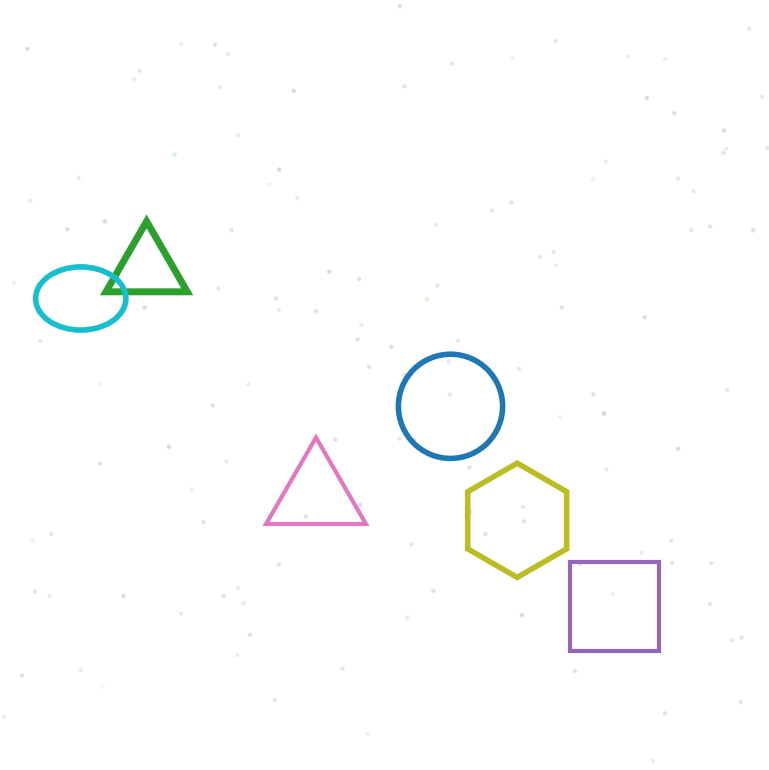[{"shape": "circle", "thickness": 2, "radius": 0.34, "center": [0.585, 0.472]}, {"shape": "triangle", "thickness": 2.5, "radius": 0.3, "center": [0.19, 0.652]}, {"shape": "square", "thickness": 1.5, "radius": 0.29, "center": [0.798, 0.212]}, {"shape": "triangle", "thickness": 1.5, "radius": 0.37, "center": [0.41, 0.357]}, {"shape": "hexagon", "thickness": 2, "radius": 0.37, "center": [0.672, 0.324]}, {"shape": "oval", "thickness": 2, "radius": 0.29, "center": [0.105, 0.612]}]